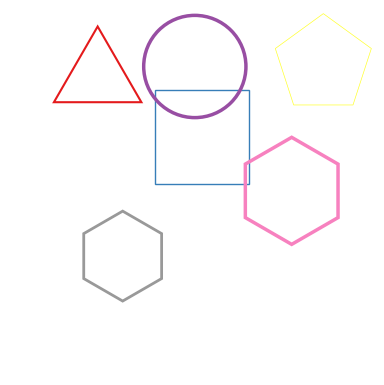[{"shape": "triangle", "thickness": 1.5, "radius": 0.66, "center": [0.254, 0.8]}, {"shape": "square", "thickness": 1, "radius": 0.61, "center": [0.524, 0.644]}, {"shape": "circle", "thickness": 2.5, "radius": 0.66, "center": [0.506, 0.827]}, {"shape": "pentagon", "thickness": 0.5, "radius": 0.66, "center": [0.84, 0.833]}, {"shape": "hexagon", "thickness": 2.5, "radius": 0.7, "center": [0.758, 0.504]}, {"shape": "hexagon", "thickness": 2, "radius": 0.58, "center": [0.319, 0.335]}]